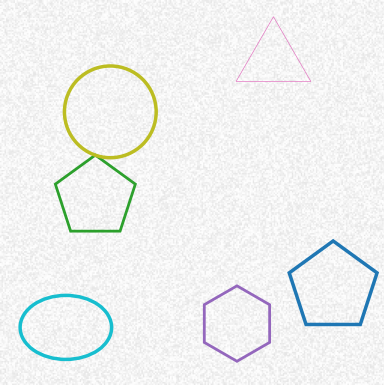[{"shape": "pentagon", "thickness": 2.5, "radius": 0.6, "center": [0.865, 0.254]}, {"shape": "pentagon", "thickness": 2, "radius": 0.55, "center": [0.248, 0.488]}, {"shape": "hexagon", "thickness": 2, "radius": 0.49, "center": [0.615, 0.16]}, {"shape": "triangle", "thickness": 0.5, "radius": 0.56, "center": [0.71, 0.845]}, {"shape": "circle", "thickness": 2.5, "radius": 0.6, "center": [0.287, 0.709]}, {"shape": "oval", "thickness": 2.5, "radius": 0.59, "center": [0.171, 0.15]}]